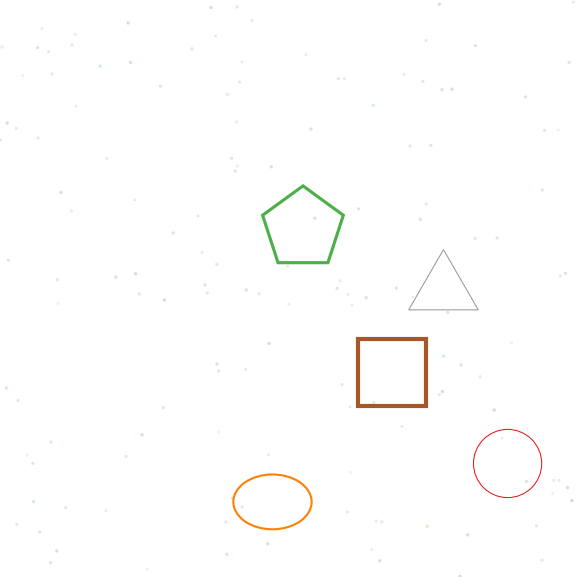[{"shape": "circle", "thickness": 0.5, "radius": 0.3, "center": [0.879, 0.197]}, {"shape": "pentagon", "thickness": 1.5, "radius": 0.37, "center": [0.525, 0.604]}, {"shape": "oval", "thickness": 1, "radius": 0.34, "center": [0.472, 0.13]}, {"shape": "square", "thickness": 2, "radius": 0.29, "center": [0.678, 0.354]}, {"shape": "triangle", "thickness": 0.5, "radius": 0.35, "center": [0.768, 0.497]}]